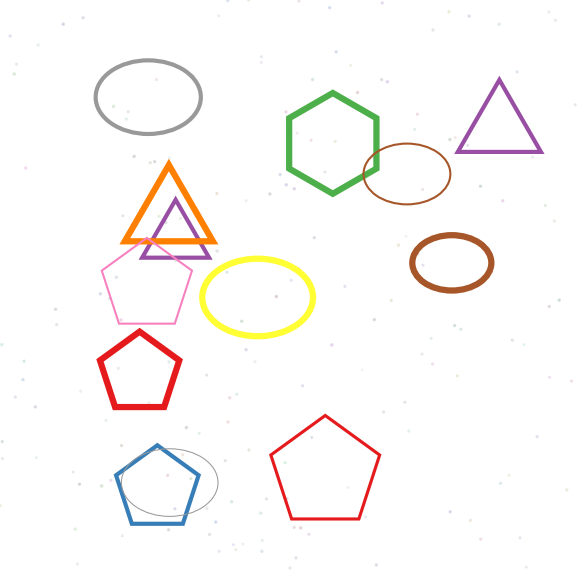[{"shape": "pentagon", "thickness": 3, "radius": 0.36, "center": [0.242, 0.353]}, {"shape": "pentagon", "thickness": 1.5, "radius": 0.5, "center": [0.563, 0.181]}, {"shape": "pentagon", "thickness": 2, "radius": 0.38, "center": [0.272, 0.153]}, {"shape": "hexagon", "thickness": 3, "radius": 0.44, "center": [0.576, 0.751]}, {"shape": "triangle", "thickness": 2, "radius": 0.42, "center": [0.865, 0.778]}, {"shape": "triangle", "thickness": 2, "radius": 0.33, "center": [0.304, 0.586]}, {"shape": "triangle", "thickness": 3, "radius": 0.44, "center": [0.292, 0.625]}, {"shape": "oval", "thickness": 3, "radius": 0.48, "center": [0.446, 0.484]}, {"shape": "oval", "thickness": 3, "radius": 0.34, "center": [0.782, 0.544]}, {"shape": "oval", "thickness": 1, "radius": 0.38, "center": [0.705, 0.698]}, {"shape": "pentagon", "thickness": 1, "radius": 0.41, "center": [0.254, 0.505]}, {"shape": "oval", "thickness": 2, "radius": 0.46, "center": [0.257, 0.831]}, {"shape": "oval", "thickness": 0.5, "radius": 0.42, "center": [0.294, 0.164]}]